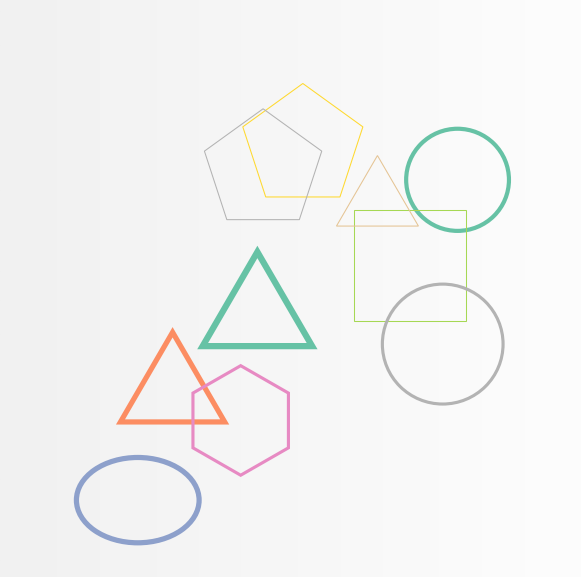[{"shape": "triangle", "thickness": 3, "radius": 0.54, "center": [0.443, 0.454]}, {"shape": "circle", "thickness": 2, "radius": 0.44, "center": [0.787, 0.688]}, {"shape": "triangle", "thickness": 2.5, "radius": 0.52, "center": [0.297, 0.32]}, {"shape": "oval", "thickness": 2.5, "radius": 0.53, "center": [0.237, 0.133]}, {"shape": "hexagon", "thickness": 1.5, "radius": 0.47, "center": [0.414, 0.271]}, {"shape": "square", "thickness": 0.5, "radius": 0.48, "center": [0.705, 0.54]}, {"shape": "pentagon", "thickness": 0.5, "radius": 0.54, "center": [0.521, 0.746]}, {"shape": "triangle", "thickness": 0.5, "radius": 0.41, "center": [0.649, 0.648]}, {"shape": "circle", "thickness": 1.5, "radius": 0.52, "center": [0.762, 0.403]}, {"shape": "pentagon", "thickness": 0.5, "radius": 0.53, "center": [0.453, 0.705]}]